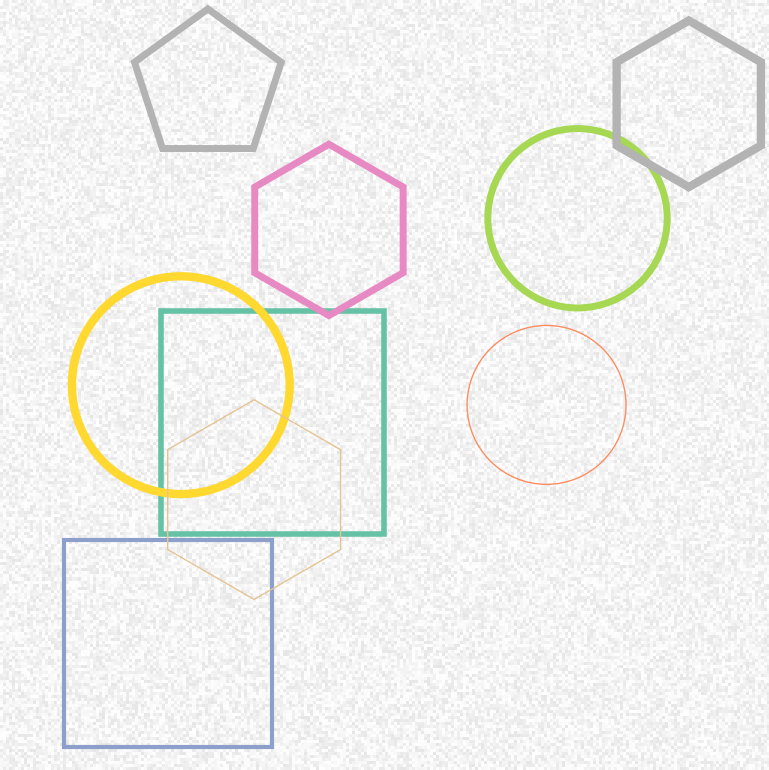[{"shape": "square", "thickness": 2, "radius": 0.73, "center": [0.354, 0.451]}, {"shape": "circle", "thickness": 0.5, "radius": 0.52, "center": [0.71, 0.474]}, {"shape": "square", "thickness": 1.5, "radius": 0.67, "center": [0.218, 0.164]}, {"shape": "hexagon", "thickness": 2.5, "radius": 0.56, "center": [0.427, 0.701]}, {"shape": "circle", "thickness": 2.5, "radius": 0.58, "center": [0.75, 0.717]}, {"shape": "circle", "thickness": 3, "radius": 0.71, "center": [0.235, 0.5]}, {"shape": "hexagon", "thickness": 0.5, "radius": 0.65, "center": [0.33, 0.351]}, {"shape": "hexagon", "thickness": 3, "radius": 0.54, "center": [0.895, 0.865]}, {"shape": "pentagon", "thickness": 2.5, "radius": 0.5, "center": [0.27, 0.888]}]